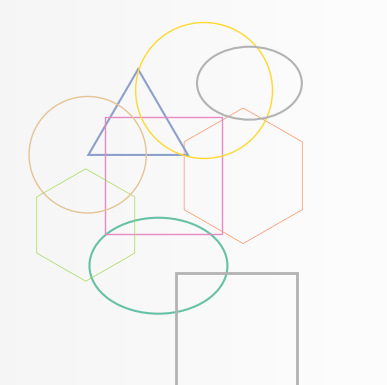[{"shape": "oval", "thickness": 1.5, "radius": 0.89, "center": [0.409, 0.31]}, {"shape": "hexagon", "thickness": 0.5, "radius": 0.88, "center": [0.628, 0.544]}, {"shape": "triangle", "thickness": 1.5, "radius": 0.74, "center": [0.356, 0.672]}, {"shape": "square", "thickness": 1, "radius": 0.76, "center": [0.422, 0.543]}, {"shape": "hexagon", "thickness": 0.5, "radius": 0.73, "center": [0.221, 0.416]}, {"shape": "circle", "thickness": 1, "radius": 0.88, "center": [0.527, 0.765]}, {"shape": "circle", "thickness": 1, "radius": 0.76, "center": [0.226, 0.598]}, {"shape": "oval", "thickness": 1.5, "radius": 0.68, "center": [0.644, 0.784]}, {"shape": "square", "thickness": 2, "radius": 0.78, "center": [0.609, 0.135]}]